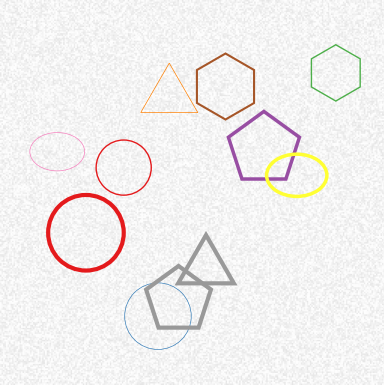[{"shape": "circle", "thickness": 1, "radius": 0.36, "center": [0.321, 0.565]}, {"shape": "circle", "thickness": 3, "radius": 0.49, "center": [0.223, 0.395]}, {"shape": "circle", "thickness": 0.5, "radius": 0.43, "center": [0.41, 0.179]}, {"shape": "hexagon", "thickness": 1, "radius": 0.37, "center": [0.872, 0.811]}, {"shape": "pentagon", "thickness": 2.5, "radius": 0.49, "center": [0.685, 0.614]}, {"shape": "triangle", "thickness": 0.5, "radius": 0.43, "center": [0.44, 0.75]}, {"shape": "oval", "thickness": 2.5, "radius": 0.39, "center": [0.771, 0.545]}, {"shape": "hexagon", "thickness": 1.5, "radius": 0.43, "center": [0.586, 0.775]}, {"shape": "oval", "thickness": 0.5, "radius": 0.36, "center": [0.149, 0.606]}, {"shape": "triangle", "thickness": 3, "radius": 0.42, "center": [0.535, 0.306]}, {"shape": "pentagon", "thickness": 3, "radius": 0.44, "center": [0.464, 0.221]}]